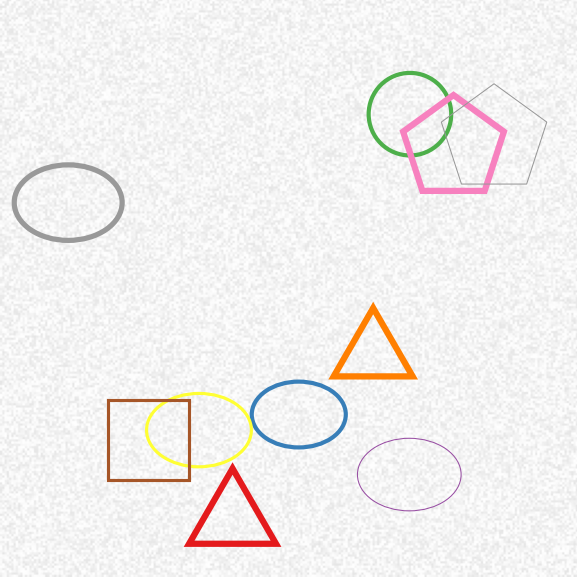[{"shape": "triangle", "thickness": 3, "radius": 0.43, "center": [0.403, 0.101]}, {"shape": "oval", "thickness": 2, "radius": 0.41, "center": [0.517, 0.281]}, {"shape": "circle", "thickness": 2, "radius": 0.36, "center": [0.71, 0.801]}, {"shape": "oval", "thickness": 0.5, "radius": 0.45, "center": [0.709, 0.177]}, {"shape": "triangle", "thickness": 3, "radius": 0.39, "center": [0.646, 0.387]}, {"shape": "oval", "thickness": 1.5, "radius": 0.45, "center": [0.345, 0.254]}, {"shape": "square", "thickness": 1.5, "radius": 0.35, "center": [0.257, 0.237]}, {"shape": "pentagon", "thickness": 3, "radius": 0.46, "center": [0.785, 0.743]}, {"shape": "pentagon", "thickness": 0.5, "radius": 0.48, "center": [0.856, 0.758]}, {"shape": "oval", "thickness": 2.5, "radius": 0.47, "center": [0.118, 0.648]}]